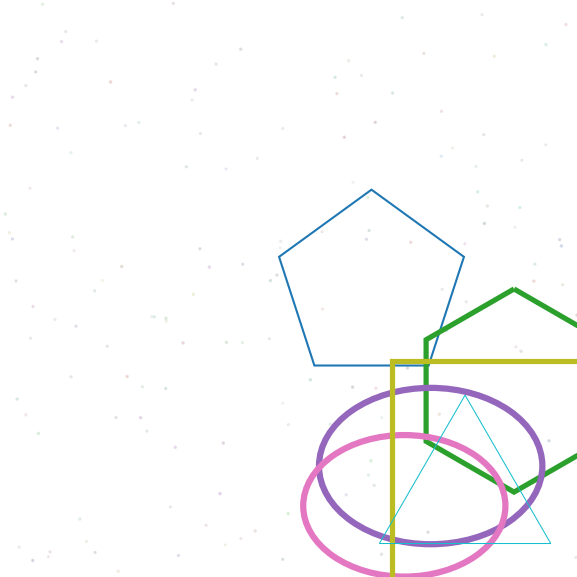[{"shape": "pentagon", "thickness": 1, "radius": 0.84, "center": [0.643, 0.502]}, {"shape": "hexagon", "thickness": 2.5, "radius": 0.88, "center": [0.89, 0.323]}, {"shape": "oval", "thickness": 3, "radius": 0.97, "center": [0.746, 0.192]}, {"shape": "oval", "thickness": 3, "radius": 0.88, "center": [0.7, 0.123]}, {"shape": "square", "thickness": 2.5, "radius": 0.99, "center": [0.876, 0.177]}, {"shape": "triangle", "thickness": 0.5, "radius": 0.86, "center": [0.805, 0.144]}]